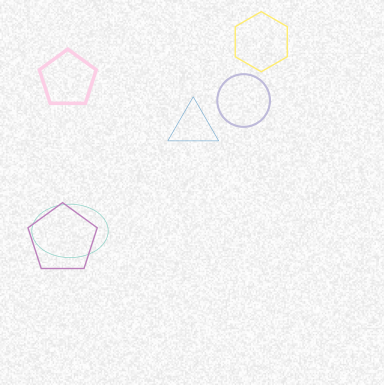[{"shape": "oval", "thickness": 0.5, "radius": 0.5, "center": [0.182, 0.4]}, {"shape": "circle", "thickness": 1.5, "radius": 0.34, "center": [0.633, 0.739]}, {"shape": "triangle", "thickness": 0.5, "radius": 0.38, "center": [0.502, 0.672]}, {"shape": "pentagon", "thickness": 2.5, "radius": 0.39, "center": [0.176, 0.795]}, {"shape": "pentagon", "thickness": 1, "radius": 0.47, "center": [0.163, 0.379]}, {"shape": "hexagon", "thickness": 1, "radius": 0.39, "center": [0.679, 0.892]}]